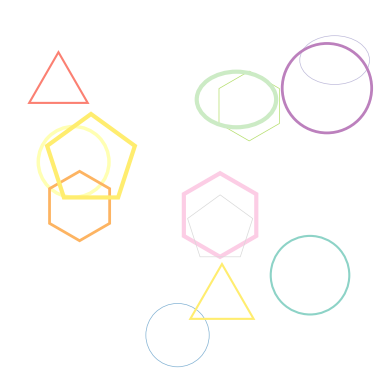[{"shape": "circle", "thickness": 1.5, "radius": 0.51, "center": [0.805, 0.285]}, {"shape": "circle", "thickness": 2.5, "radius": 0.46, "center": [0.191, 0.579]}, {"shape": "oval", "thickness": 0.5, "radius": 0.45, "center": [0.869, 0.844]}, {"shape": "triangle", "thickness": 1.5, "radius": 0.44, "center": [0.152, 0.777]}, {"shape": "circle", "thickness": 0.5, "radius": 0.41, "center": [0.461, 0.13]}, {"shape": "hexagon", "thickness": 2, "radius": 0.45, "center": [0.207, 0.465]}, {"shape": "hexagon", "thickness": 0.5, "radius": 0.45, "center": [0.647, 0.725]}, {"shape": "hexagon", "thickness": 3, "radius": 0.54, "center": [0.572, 0.441]}, {"shape": "pentagon", "thickness": 0.5, "radius": 0.44, "center": [0.572, 0.405]}, {"shape": "circle", "thickness": 2, "radius": 0.58, "center": [0.849, 0.771]}, {"shape": "oval", "thickness": 3, "radius": 0.52, "center": [0.614, 0.742]}, {"shape": "triangle", "thickness": 1.5, "radius": 0.47, "center": [0.577, 0.219]}, {"shape": "pentagon", "thickness": 3, "radius": 0.6, "center": [0.236, 0.584]}]